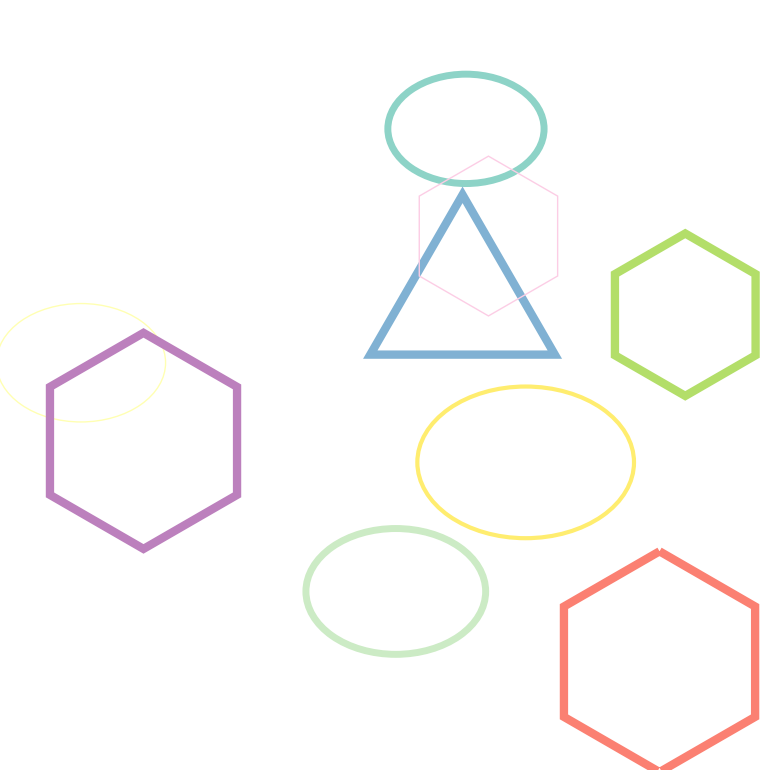[{"shape": "oval", "thickness": 2.5, "radius": 0.51, "center": [0.605, 0.833]}, {"shape": "oval", "thickness": 0.5, "radius": 0.55, "center": [0.105, 0.529]}, {"shape": "hexagon", "thickness": 3, "radius": 0.72, "center": [0.857, 0.141]}, {"shape": "triangle", "thickness": 3, "radius": 0.69, "center": [0.601, 0.609]}, {"shape": "hexagon", "thickness": 3, "radius": 0.53, "center": [0.89, 0.591]}, {"shape": "hexagon", "thickness": 0.5, "radius": 0.52, "center": [0.634, 0.693]}, {"shape": "hexagon", "thickness": 3, "radius": 0.7, "center": [0.186, 0.427]}, {"shape": "oval", "thickness": 2.5, "radius": 0.58, "center": [0.514, 0.232]}, {"shape": "oval", "thickness": 1.5, "radius": 0.7, "center": [0.683, 0.4]}]